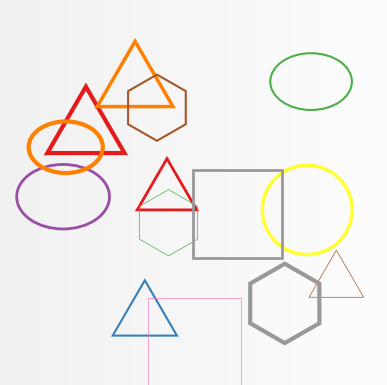[{"shape": "triangle", "thickness": 2, "radius": 0.44, "center": [0.431, 0.499]}, {"shape": "triangle", "thickness": 3, "radius": 0.57, "center": [0.222, 0.66]}, {"shape": "triangle", "thickness": 1.5, "radius": 0.48, "center": [0.374, 0.176]}, {"shape": "hexagon", "thickness": 0.5, "radius": 0.43, "center": [0.435, 0.421]}, {"shape": "oval", "thickness": 1.5, "radius": 0.53, "center": [0.803, 0.788]}, {"shape": "oval", "thickness": 2, "radius": 0.6, "center": [0.163, 0.489]}, {"shape": "oval", "thickness": 3, "radius": 0.48, "center": [0.17, 0.618]}, {"shape": "triangle", "thickness": 2.5, "radius": 0.56, "center": [0.349, 0.78]}, {"shape": "circle", "thickness": 2.5, "radius": 0.58, "center": [0.793, 0.455]}, {"shape": "triangle", "thickness": 0.5, "radius": 0.41, "center": [0.868, 0.269]}, {"shape": "hexagon", "thickness": 1.5, "radius": 0.43, "center": [0.405, 0.72]}, {"shape": "square", "thickness": 0.5, "radius": 0.6, "center": [0.503, 0.107]}, {"shape": "square", "thickness": 2, "radius": 0.57, "center": [0.613, 0.444]}, {"shape": "hexagon", "thickness": 3, "radius": 0.52, "center": [0.735, 0.212]}]